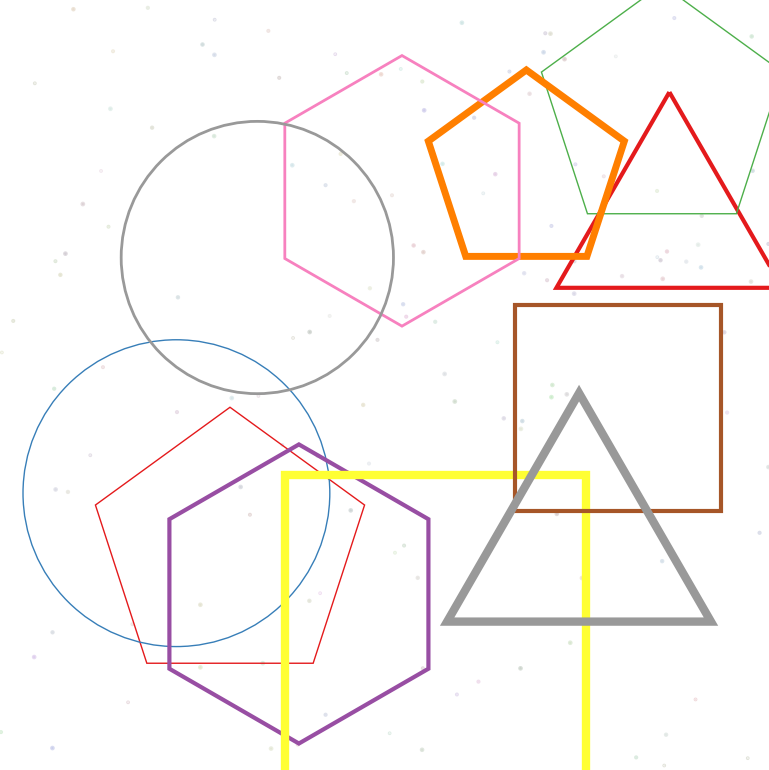[{"shape": "triangle", "thickness": 1.5, "radius": 0.85, "center": [0.869, 0.711]}, {"shape": "pentagon", "thickness": 0.5, "radius": 0.92, "center": [0.299, 0.287]}, {"shape": "circle", "thickness": 0.5, "radius": 1.0, "center": [0.229, 0.36]}, {"shape": "pentagon", "thickness": 0.5, "radius": 0.82, "center": [0.86, 0.856]}, {"shape": "hexagon", "thickness": 1.5, "radius": 0.97, "center": [0.388, 0.229]}, {"shape": "pentagon", "thickness": 2.5, "radius": 0.67, "center": [0.684, 0.775]}, {"shape": "square", "thickness": 3, "radius": 0.98, "center": [0.565, 0.188]}, {"shape": "square", "thickness": 1.5, "radius": 0.67, "center": [0.803, 0.47]}, {"shape": "hexagon", "thickness": 1, "radius": 0.88, "center": [0.522, 0.752]}, {"shape": "circle", "thickness": 1, "radius": 0.88, "center": [0.334, 0.666]}, {"shape": "triangle", "thickness": 3, "radius": 0.99, "center": [0.752, 0.292]}]